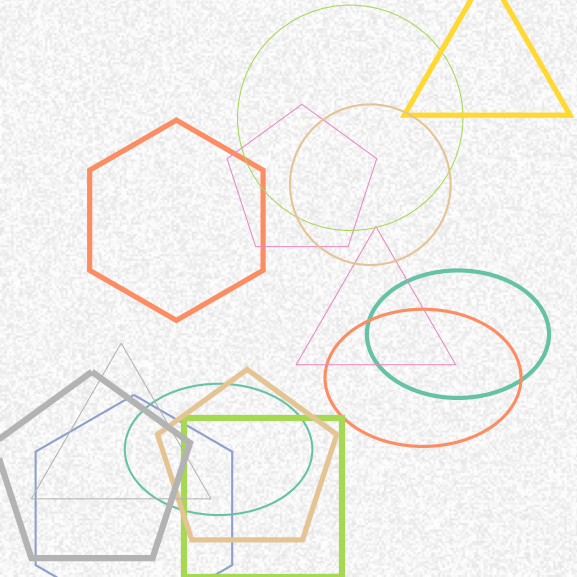[{"shape": "oval", "thickness": 2, "radius": 0.79, "center": [0.793, 0.42]}, {"shape": "oval", "thickness": 1, "radius": 0.81, "center": [0.378, 0.221]}, {"shape": "hexagon", "thickness": 2.5, "radius": 0.87, "center": [0.305, 0.618]}, {"shape": "oval", "thickness": 1.5, "radius": 0.85, "center": [0.733, 0.345]}, {"shape": "hexagon", "thickness": 1, "radius": 0.98, "center": [0.232, 0.119]}, {"shape": "pentagon", "thickness": 0.5, "radius": 0.68, "center": [0.523, 0.682]}, {"shape": "triangle", "thickness": 0.5, "radius": 0.8, "center": [0.651, 0.447]}, {"shape": "circle", "thickness": 0.5, "radius": 0.98, "center": [0.606, 0.795]}, {"shape": "square", "thickness": 3, "radius": 0.69, "center": [0.456, 0.138]}, {"shape": "triangle", "thickness": 2.5, "radius": 0.83, "center": [0.844, 0.883]}, {"shape": "pentagon", "thickness": 2.5, "radius": 0.82, "center": [0.428, 0.196]}, {"shape": "circle", "thickness": 1, "radius": 0.7, "center": [0.641, 0.679]}, {"shape": "triangle", "thickness": 0.5, "radius": 0.9, "center": [0.21, 0.225]}, {"shape": "pentagon", "thickness": 3, "radius": 0.89, "center": [0.159, 0.177]}]